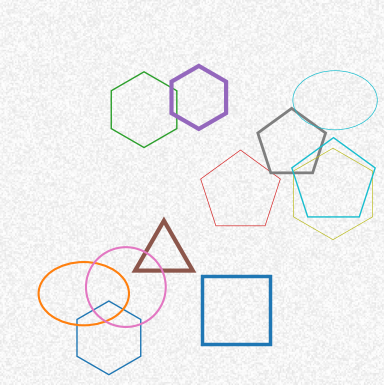[{"shape": "hexagon", "thickness": 1, "radius": 0.48, "center": [0.283, 0.122]}, {"shape": "square", "thickness": 2.5, "radius": 0.44, "center": [0.613, 0.195]}, {"shape": "oval", "thickness": 1.5, "radius": 0.59, "center": [0.218, 0.237]}, {"shape": "hexagon", "thickness": 1, "radius": 0.49, "center": [0.374, 0.715]}, {"shape": "pentagon", "thickness": 0.5, "radius": 0.54, "center": [0.625, 0.501]}, {"shape": "hexagon", "thickness": 3, "radius": 0.41, "center": [0.516, 0.747]}, {"shape": "triangle", "thickness": 3, "radius": 0.43, "center": [0.426, 0.34]}, {"shape": "circle", "thickness": 1.5, "radius": 0.52, "center": [0.327, 0.254]}, {"shape": "pentagon", "thickness": 2, "radius": 0.46, "center": [0.758, 0.626]}, {"shape": "hexagon", "thickness": 0.5, "radius": 0.59, "center": [0.865, 0.496]}, {"shape": "oval", "thickness": 0.5, "radius": 0.55, "center": [0.87, 0.74]}, {"shape": "pentagon", "thickness": 1, "radius": 0.57, "center": [0.866, 0.529]}]